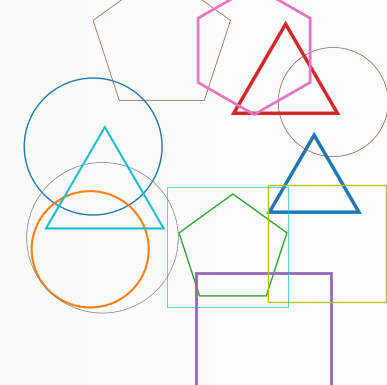[{"shape": "circle", "thickness": 1, "radius": 0.89, "center": [0.24, 0.619]}, {"shape": "triangle", "thickness": 2.5, "radius": 0.67, "center": [0.811, 0.516]}, {"shape": "circle", "thickness": 1.5, "radius": 0.76, "center": [0.233, 0.352]}, {"shape": "pentagon", "thickness": 1, "radius": 0.73, "center": [0.601, 0.35]}, {"shape": "triangle", "thickness": 2.5, "radius": 0.77, "center": [0.737, 0.783]}, {"shape": "square", "thickness": 2, "radius": 0.87, "center": [0.681, 0.117]}, {"shape": "circle", "thickness": 0.5, "radius": 0.71, "center": [0.86, 0.735]}, {"shape": "pentagon", "thickness": 0.5, "radius": 0.93, "center": [0.418, 0.889]}, {"shape": "hexagon", "thickness": 2, "radius": 0.83, "center": [0.656, 0.869]}, {"shape": "circle", "thickness": 0.5, "radius": 0.98, "center": [0.264, 0.382]}, {"shape": "square", "thickness": 1, "radius": 0.76, "center": [0.845, 0.368]}, {"shape": "triangle", "thickness": 1.5, "radius": 0.88, "center": [0.271, 0.494]}, {"shape": "square", "thickness": 0.5, "radius": 0.78, "center": [0.586, 0.358]}]